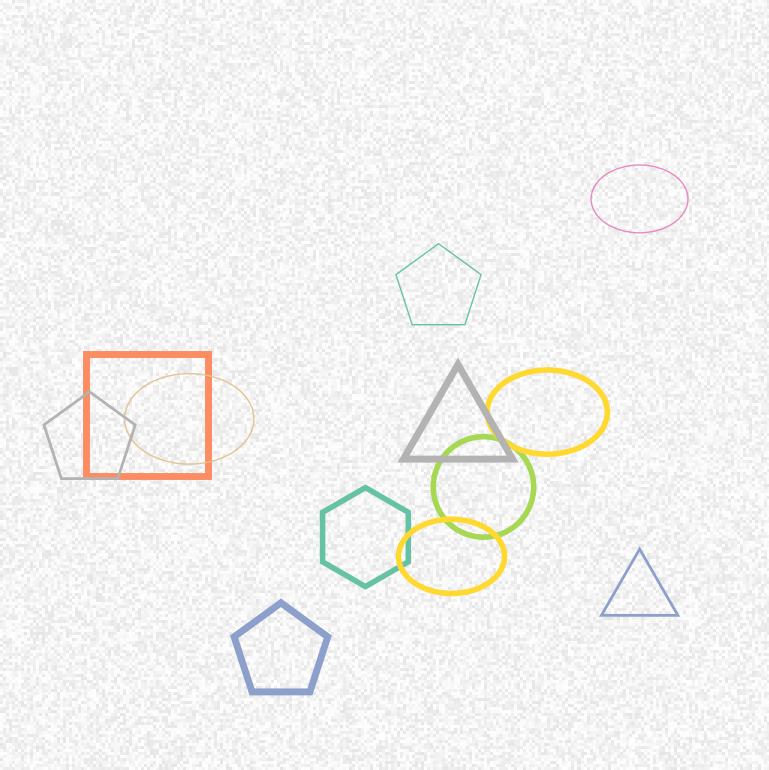[{"shape": "pentagon", "thickness": 0.5, "radius": 0.29, "center": [0.57, 0.625]}, {"shape": "hexagon", "thickness": 2, "radius": 0.32, "center": [0.475, 0.302]}, {"shape": "square", "thickness": 2.5, "radius": 0.4, "center": [0.191, 0.461]}, {"shape": "triangle", "thickness": 1, "radius": 0.29, "center": [0.831, 0.23]}, {"shape": "pentagon", "thickness": 2.5, "radius": 0.32, "center": [0.365, 0.153]}, {"shape": "oval", "thickness": 0.5, "radius": 0.31, "center": [0.831, 0.742]}, {"shape": "circle", "thickness": 2, "radius": 0.33, "center": [0.628, 0.368]}, {"shape": "oval", "thickness": 2, "radius": 0.34, "center": [0.586, 0.277]}, {"shape": "oval", "thickness": 2, "radius": 0.39, "center": [0.711, 0.465]}, {"shape": "oval", "thickness": 0.5, "radius": 0.42, "center": [0.246, 0.456]}, {"shape": "triangle", "thickness": 2.5, "radius": 0.41, "center": [0.595, 0.445]}, {"shape": "pentagon", "thickness": 1, "radius": 0.31, "center": [0.116, 0.429]}]